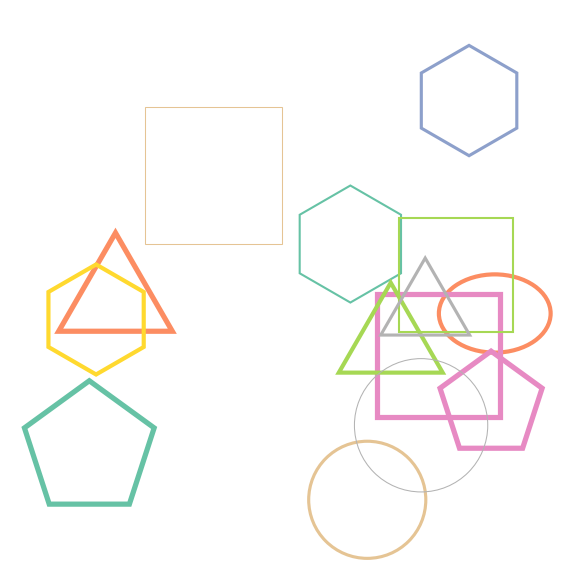[{"shape": "pentagon", "thickness": 2.5, "radius": 0.59, "center": [0.155, 0.222]}, {"shape": "hexagon", "thickness": 1, "radius": 0.51, "center": [0.607, 0.577]}, {"shape": "triangle", "thickness": 2.5, "radius": 0.57, "center": [0.2, 0.482]}, {"shape": "oval", "thickness": 2, "radius": 0.48, "center": [0.857, 0.456]}, {"shape": "hexagon", "thickness": 1.5, "radius": 0.48, "center": [0.812, 0.825]}, {"shape": "pentagon", "thickness": 2.5, "radius": 0.46, "center": [0.85, 0.298]}, {"shape": "square", "thickness": 2.5, "radius": 0.53, "center": [0.759, 0.384]}, {"shape": "triangle", "thickness": 2, "radius": 0.52, "center": [0.677, 0.406]}, {"shape": "square", "thickness": 1, "radius": 0.49, "center": [0.79, 0.523]}, {"shape": "hexagon", "thickness": 2, "radius": 0.48, "center": [0.166, 0.446]}, {"shape": "square", "thickness": 0.5, "radius": 0.59, "center": [0.369, 0.696]}, {"shape": "circle", "thickness": 1.5, "radius": 0.51, "center": [0.636, 0.134]}, {"shape": "circle", "thickness": 0.5, "radius": 0.58, "center": [0.729, 0.263]}, {"shape": "triangle", "thickness": 1.5, "radius": 0.44, "center": [0.736, 0.463]}]